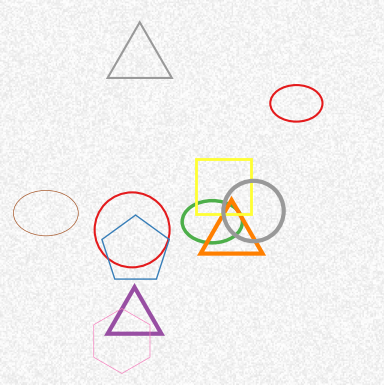[{"shape": "circle", "thickness": 1.5, "radius": 0.49, "center": [0.343, 0.403]}, {"shape": "oval", "thickness": 1.5, "radius": 0.34, "center": [0.77, 0.732]}, {"shape": "pentagon", "thickness": 1, "radius": 0.46, "center": [0.352, 0.349]}, {"shape": "oval", "thickness": 2.5, "radius": 0.39, "center": [0.551, 0.424]}, {"shape": "triangle", "thickness": 3, "radius": 0.4, "center": [0.349, 0.173]}, {"shape": "triangle", "thickness": 3, "radius": 0.46, "center": [0.601, 0.388]}, {"shape": "square", "thickness": 2, "radius": 0.36, "center": [0.58, 0.516]}, {"shape": "oval", "thickness": 0.5, "radius": 0.42, "center": [0.119, 0.446]}, {"shape": "hexagon", "thickness": 0.5, "radius": 0.42, "center": [0.317, 0.114]}, {"shape": "triangle", "thickness": 1.5, "radius": 0.48, "center": [0.363, 0.846]}, {"shape": "circle", "thickness": 3, "radius": 0.39, "center": [0.659, 0.452]}]